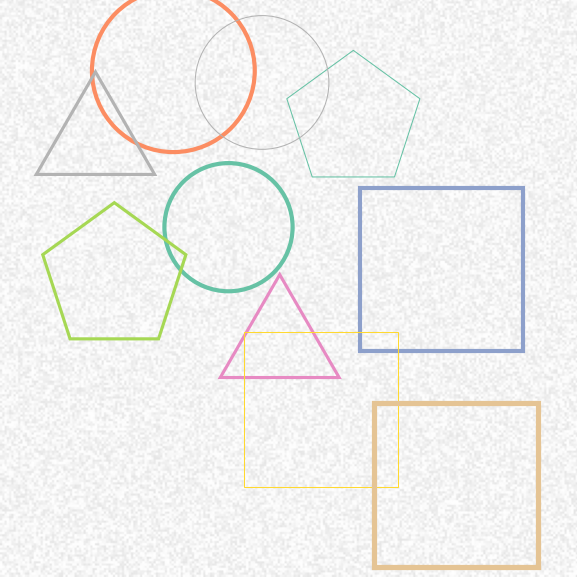[{"shape": "circle", "thickness": 2, "radius": 0.55, "center": [0.396, 0.606]}, {"shape": "pentagon", "thickness": 0.5, "radius": 0.61, "center": [0.612, 0.791]}, {"shape": "circle", "thickness": 2, "radius": 0.7, "center": [0.3, 0.877]}, {"shape": "square", "thickness": 2, "radius": 0.7, "center": [0.764, 0.533]}, {"shape": "triangle", "thickness": 1.5, "radius": 0.59, "center": [0.484, 0.405]}, {"shape": "pentagon", "thickness": 1.5, "radius": 0.65, "center": [0.198, 0.518]}, {"shape": "square", "thickness": 0.5, "radius": 0.67, "center": [0.555, 0.29]}, {"shape": "square", "thickness": 2.5, "radius": 0.71, "center": [0.79, 0.16]}, {"shape": "triangle", "thickness": 1.5, "radius": 0.59, "center": [0.165, 0.756]}, {"shape": "circle", "thickness": 0.5, "radius": 0.58, "center": [0.454, 0.856]}]